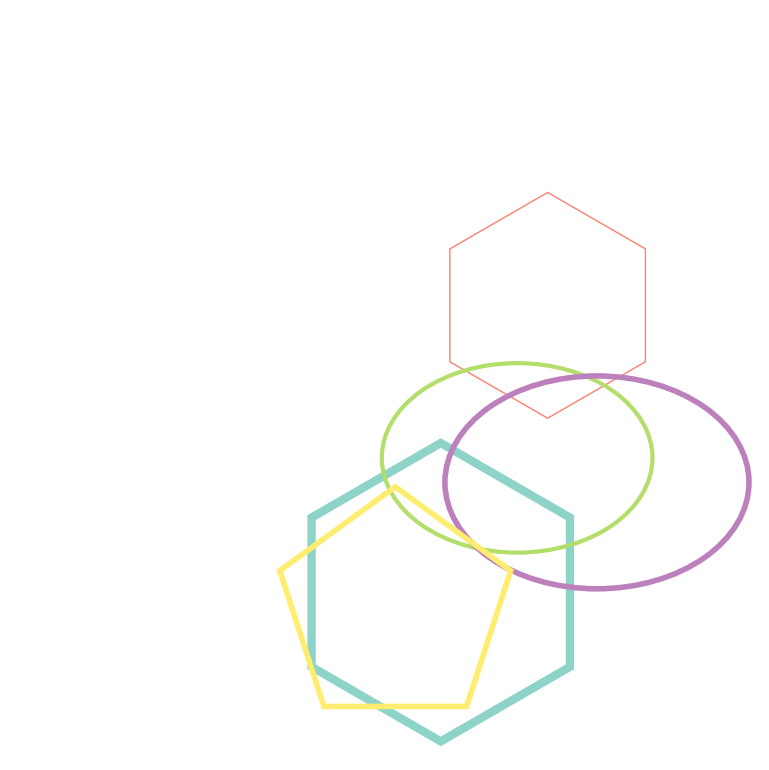[{"shape": "hexagon", "thickness": 3, "radius": 0.97, "center": [0.572, 0.231]}, {"shape": "hexagon", "thickness": 0.5, "radius": 0.73, "center": [0.711, 0.603]}, {"shape": "oval", "thickness": 1.5, "radius": 0.88, "center": [0.672, 0.405]}, {"shape": "oval", "thickness": 2, "radius": 0.99, "center": [0.775, 0.374]}, {"shape": "pentagon", "thickness": 2, "radius": 0.79, "center": [0.513, 0.21]}]